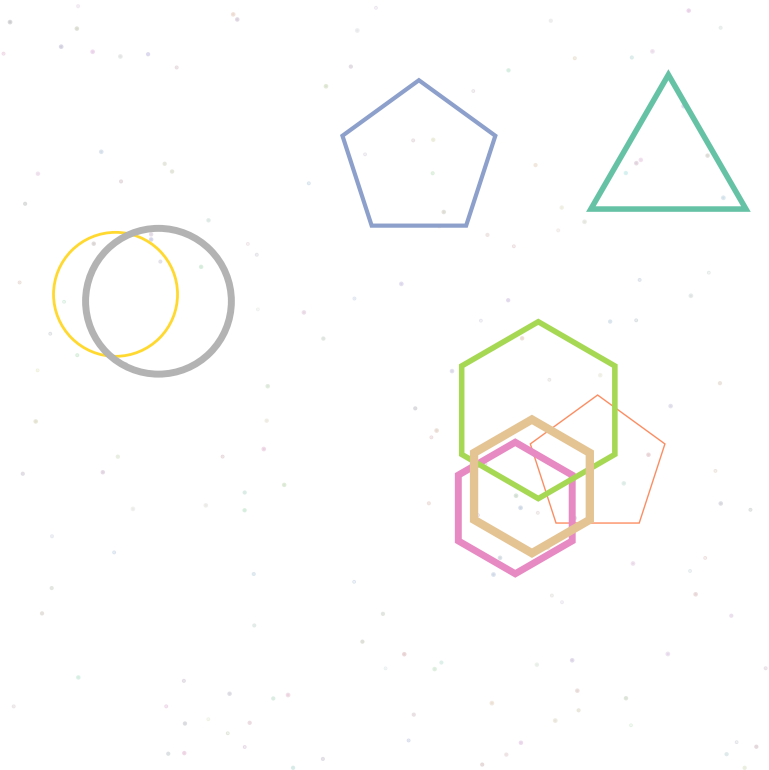[{"shape": "triangle", "thickness": 2, "radius": 0.58, "center": [0.868, 0.787]}, {"shape": "pentagon", "thickness": 0.5, "radius": 0.46, "center": [0.776, 0.395]}, {"shape": "pentagon", "thickness": 1.5, "radius": 0.52, "center": [0.544, 0.791]}, {"shape": "hexagon", "thickness": 2.5, "radius": 0.43, "center": [0.669, 0.34]}, {"shape": "hexagon", "thickness": 2, "radius": 0.57, "center": [0.699, 0.467]}, {"shape": "circle", "thickness": 1, "radius": 0.4, "center": [0.15, 0.618]}, {"shape": "hexagon", "thickness": 3, "radius": 0.43, "center": [0.691, 0.368]}, {"shape": "circle", "thickness": 2.5, "radius": 0.47, "center": [0.206, 0.609]}]